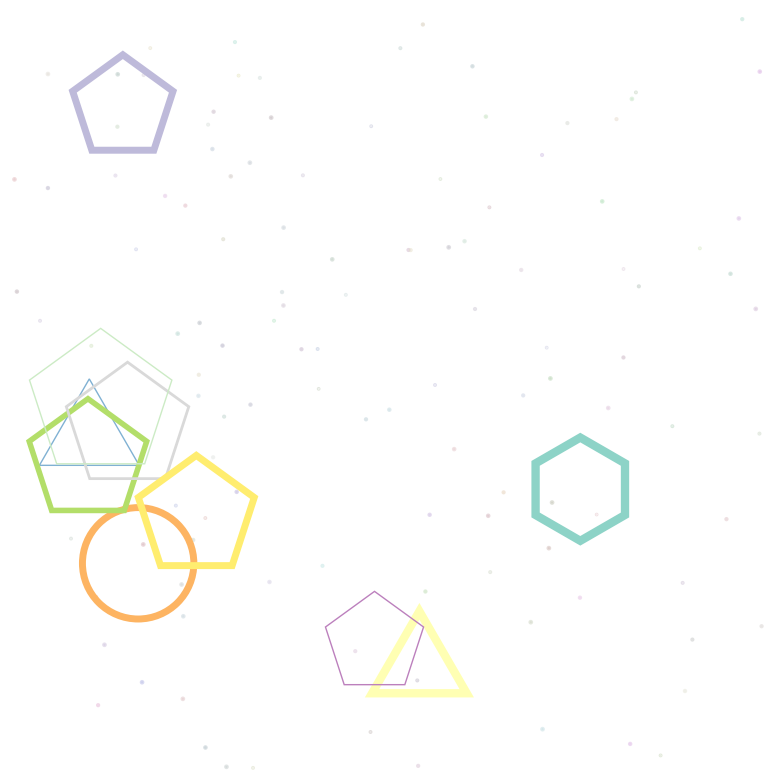[{"shape": "hexagon", "thickness": 3, "radius": 0.34, "center": [0.754, 0.365]}, {"shape": "triangle", "thickness": 3, "radius": 0.35, "center": [0.545, 0.135]}, {"shape": "pentagon", "thickness": 2.5, "radius": 0.34, "center": [0.16, 0.86]}, {"shape": "triangle", "thickness": 0.5, "radius": 0.37, "center": [0.116, 0.433]}, {"shape": "circle", "thickness": 2.5, "radius": 0.36, "center": [0.179, 0.268]}, {"shape": "pentagon", "thickness": 2, "radius": 0.4, "center": [0.114, 0.402]}, {"shape": "pentagon", "thickness": 1, "radius": 0.42, "center": [0.166, 0.446]}, {"shape": "pentagon", "thickness": 0.5, "radius": 0.33, "center": [0.486, 0.165]}, {"shape": "pentagon", "thickness": 0.5, "radius": 0.49, "center": [0.131, 0.476]}, {"shape": "pentagon", "thickness": 2.5, "radius": 0.4, "center": [0.255, 0.329]}]